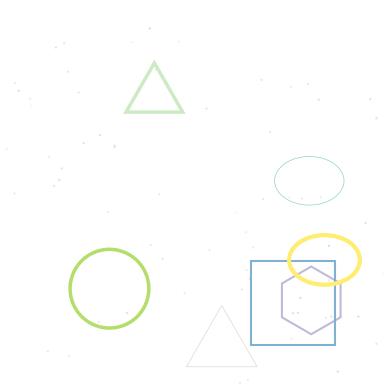[{"shape": "oval", "thickness": 0.5, "radius": 0.45, "center": [0.803, 0.53]}, {"shape": "hexagon", "thickness": 1.5, "radius": 0.44, "center": [0.808, 0.22]}, {"shape": "square", "thickness": 1.5, "radius": 0.55, "center": [0.761, 0.213]}, {"shape": "circle", "thickness": 2.5, "radius": 0.51, "center": [0.284, 0.25]}, {"shape": "triangle", "thickness": 0.5, "radius": 0.53, "center": [0.576, 0.1]}, {"shape": "triangle", "thickness": 2.5, "radius": 0.43, "center": [0.401, 0.751]}, {"shape": "oval", "thickness": 3, "radius": 0.46, "center": [0.843, 0.325]}]